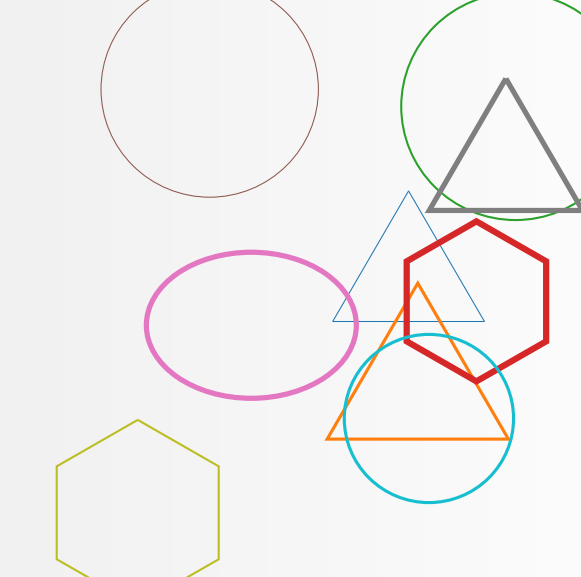[{"shape": "triangle", "thickness": 0.5, "radius": 0.75, "center": [0.703, 0.518]}, {"shape": "triangle", "thickness": 1.5, "radius": 0.9, "center": [0.719, 0.329]}, {"shape": "circle", "thickness": 1, "radius": 0.98, "center": [0.887, 0.815]}, {"shape": "hexagon", "thickness": 3, "radius": 0.69, "center": [0.82, 0.477]}, {"shape": "circle", "thickness": 0.5, "radius": 0.93, "center": [0.361, 0.845]}, {"shape": "oval", "thickness": 2.5, "radius": 0.9, "center": [0.432, 0.436]}, {"shape": "triangle", "thickness": 2.5, "radius": 0.76, "center": [0.87, 0.711]}, {"shape": "hexagon", "thickness": 1, "radius": 0.8, "center": [0.237, 0.111]}, {"shape": "circle", "thickness": 1.5, "radius": 0.73, "center": [0.738, 0.274]}]